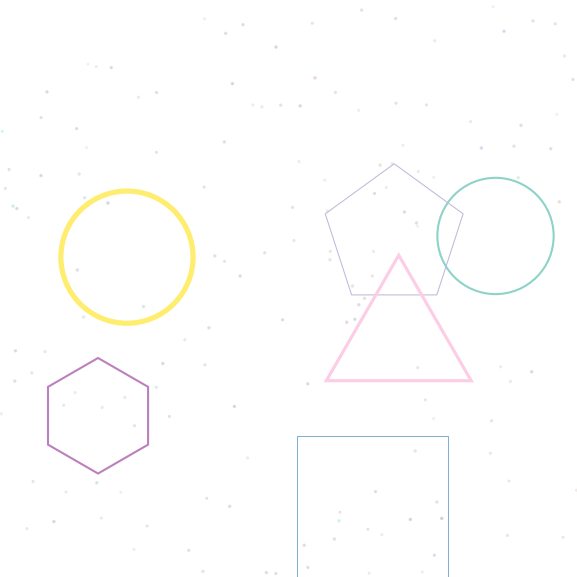[{"shape": "circle", "thickness": 1, "radius": 0.5, "center": [0.858, 0.591]}, {"shape": "pentagon", "thickness": 0.5, "radius": 0.63, "center": [0.683, 0.59]}, {"shape": "square", "thickness": 0.5, "radius": 0.65, "center": [0.644, 0.113]}, {"shape": "triangle", "thickness": 1.5, "radius": 0.72, "center": [0.69, 0.412]}, {"shape": "hexagon", "thickness": 1, "radius": 0.5, "center": [0.17, 0.279]}, {"shape": "circle", "thickness": 2.5, "radius": 0.57, "center": [0.22, 0.554]}]